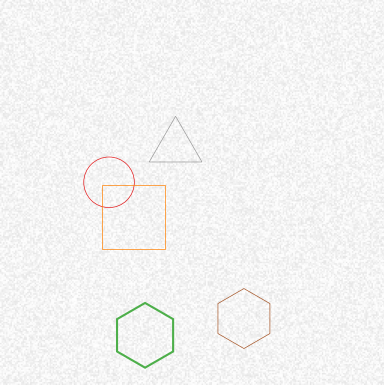[{"shape": "circle", "thickness": 0.5, "radius": 0.33, "center": [0.283, 0.526]}, {"shape": "hexagon", "thickness": 1.5, "radius": 0.42, "center": [0.377, 0.129]}, {"shape": "square", "thickness": 0.5, "radius": 0.41, "center": [0.347, 0.436]}, {"shape": "hexagon", "thickness": 0.5, "radius": 0.39, "center": [0.634, 0.173]}, {"shape": "triangle", "thickness": 0.5, "radius": 0.4, "center": [0.456, 0.619]}]